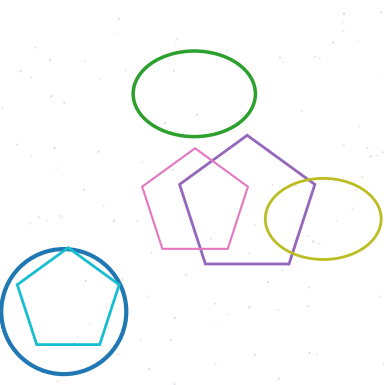[{"shape": "circle", "thickness": 3, "radius": 0.81, "center": [0.166, 0.191]}, {"shape": "oval", "thickness": 2.5, "radius": 0.79, "center": [0.505, 0.756]}, {"shape": "pentagon", "thickness": 2, "radius": 0.92, "center": [0.642, 0.464]}, {"shape": "pentagon", "thickness": 1.5, "radius": 0.72, "center": [0.507, 0.47]}, {"shape": "oval", "thickness": 2, "radius": 0.75, "center": [0.84, 0.431]}, {"shape": "pentagon", "thickness": 2, "radius": 0.7, "center": [0.177, 0.218]}]